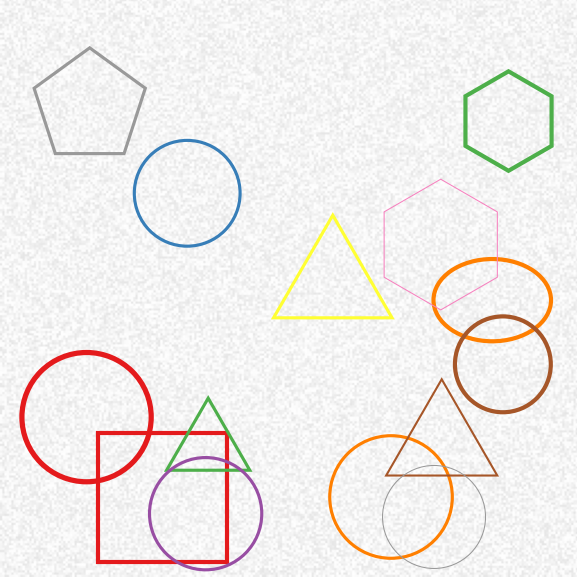[{"shape": "square", "thickness": 2, "radius": 0.56, "center": [0.281, 0.138]}, {"shape": "circle", "thickness": 2.5, "radius": 0.56, "center": [0.15, 0.277]}, {"shape": "circle", "thickness": 1.5, "radius": 0.46, "center": [0.324, 0.664]}, {"shape": "hexagon", "thickness": 2, "radius": 0.43, "center": [0.881, 0.79]}, {"shape": "triangle", "thickness": 1.5, "radius": 0.42, "center": [0.361, 0.226]}, {"shape": "circle", "thickness": 1.5, "radius": 0.49, "center": [0.356, 0.11]}, {"shape": "circle", "thickness": 1.5, "radius": 0.53, "center": [0.677, 0.139]}, {"shape": "oval", "thickness": 2, "radius": 0.51, "center": [0.852, 0.479]}, {"shape": "triangle", "thickness": 1.5, "radius": 0.59, "center": [0.576, 0.508]}, {"shape": "circle", "thickness": 2, "radius": 0.42, "center": [0.871, 0.368]}, {"shape": "triangle", "thickness": 1, "radius": 0.56, "center": [0.765, 0.231]}, {"shape": "hexagon", "thickness": 0.5, "radius": 0.57, "center": [0.763, 0.576]}, {"shape": "pentagon", "thickness": 1.5, "radius": 0.51, "center": [0.155, 0.815]}, {"shape": "circle", "thickness": 0.5, "radius": 0.45, "center": [0.752, 0.104]}]